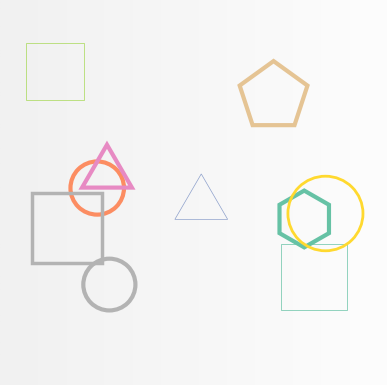[{"shape": "square", "thickness": 0.5, "radius": 0.43, "center": [0.81, 0.28]}, {"shape": "hexagon", "thickness": 3, "radius": 0.37, "center": [0.785, 0.431]}, {"shape": "circle", "thickness": 3, "radius": 0.35, "center": [0.251, 0.512]}, {"shape": "triangle", "thickness": 0.5, "radius": 0.39, "center": [0.519, 0.47]}, {"shape": "triangle", "thickness": 3, "radius": 0.37, "center": [0.276, 0.55]}, {"shape": "square", "thickness": 0.5, "radius": 0.37, "center": [0.142, 0.814]}, {"shape": "circle", "thickness": 2, "radius": 0.48, "center": [0.84, 0.445]}, {"shape": "pentagon", "thickness": 3, "radius": 0.46, "center": [0.706, 0.749]}, {"shape": "square", "thickness": 2.5, "radius": 0.46, "center": [0.173, 0.408]}, {"shape": "circle", "thickness": 3, "radius": 0.34, "center": [0.282, 0.261]}]